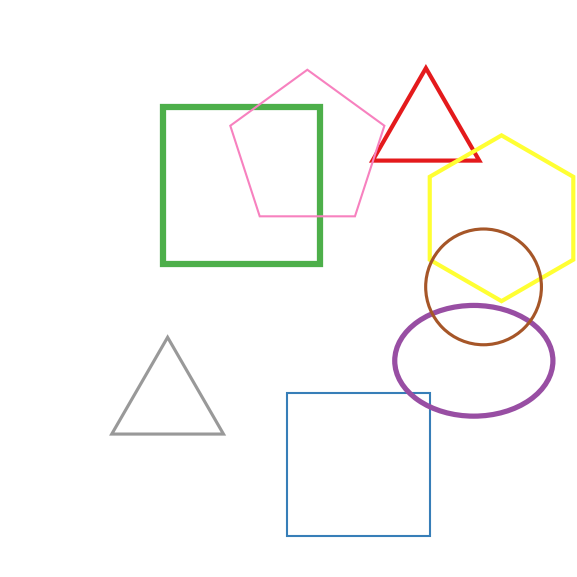[{"shape": "triangle", "thickness": 2, "radius": 0.53, "center": [0.737, 0.774]}, {"shape": "square", "thickness": 1, "radius": 0.62, "center": [0.621, 0.195]}, {"shape": "square", "thickness": 3, "radius": 0.68, "center": [0.418, 0.678]}, {"shape": "oval", "thickness": 2.5, "radius": 0.68, "center": [0.82, 0.374]}, {"shape": "hexagon", "thickness": 2, "radius": 0.72, "center": [0.868, 0.621]}, {"shape": "circle", "thickness": 1.5, "radius": 0.5, "center": [0.837, 0.502]}, {"shape": "pentagon", "thickness": 1, "radius": 0.7, "center": [0.532, 0.738]}, {"shape": "triangle", "thickness": 1.5, "radius": 0.56, "center": [0.29, 0.303]}]